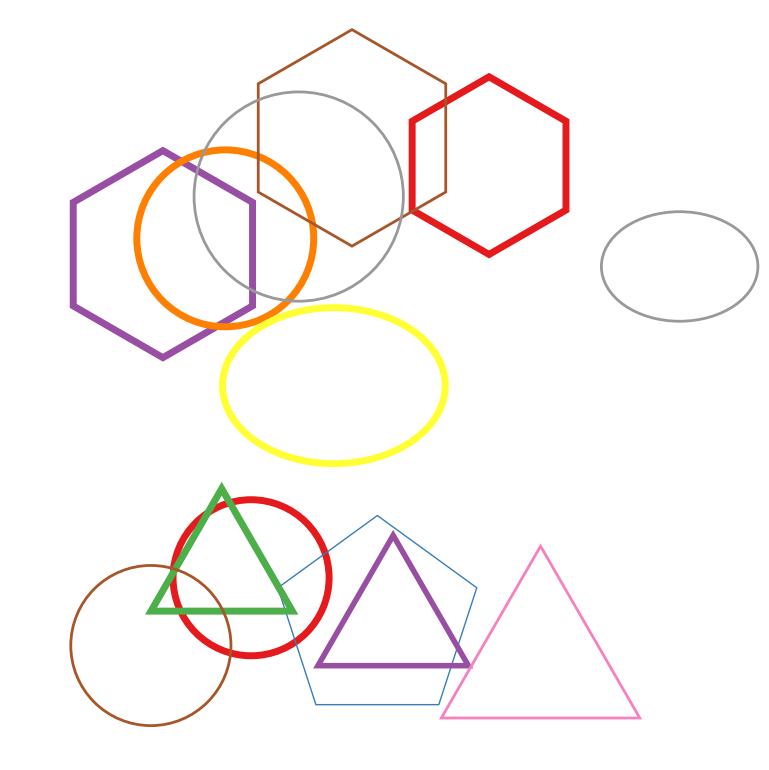[{"shape": "circle", "thickness": 2.5, "radius": 0.51, "center": [0.326, 0.25]}, {"shape": "hexagon", "thickness": 2.5, "radius": 0.58, "center": [0.635, 0.785]}, {"shape": "pentagon", "thickness": 0.5, "radius": 0.68, "center": [0.49, 0.195]}, {"shape": "triangle", "thickness": 2.5, "radius": 0.53, "center": [0.288, 0.259]}, {"shape": "hexagon", "thickness": 2.5, "radius": 0.67, "center": [0.212, 0.67]}, {"shape": "triangle", "thickness": 2, "radius": 0.56, "center": [0.511, 0.192]}, {"shape": "circle", "thickness": 2.5, "radius": 0.57, "center": [0.293, 0.69]}, {"shape": "oval", "thickness": 2.5, "radius": 0.72, "center": [0.434, 0.499]}, {"shape": "hexagon", "thickness": 1, "radius": 0.7, "center": [0.457, 0.821]}, {"shape": "circle", "thickness": 1, "radius": 0.52, "center": [0.196, 0.162]}, {"shape": "triangle", "thickness": 1, "radius": 0.74, "center": [0.702, 0.142]}, {"shape": "oval", "thickness": 1, "radius": 0.51, "center": [0.883, 0.654]}, {"shape": "circle", "thickness": 1, "radius": 0.68, "center": [0.388, 0.745]}]